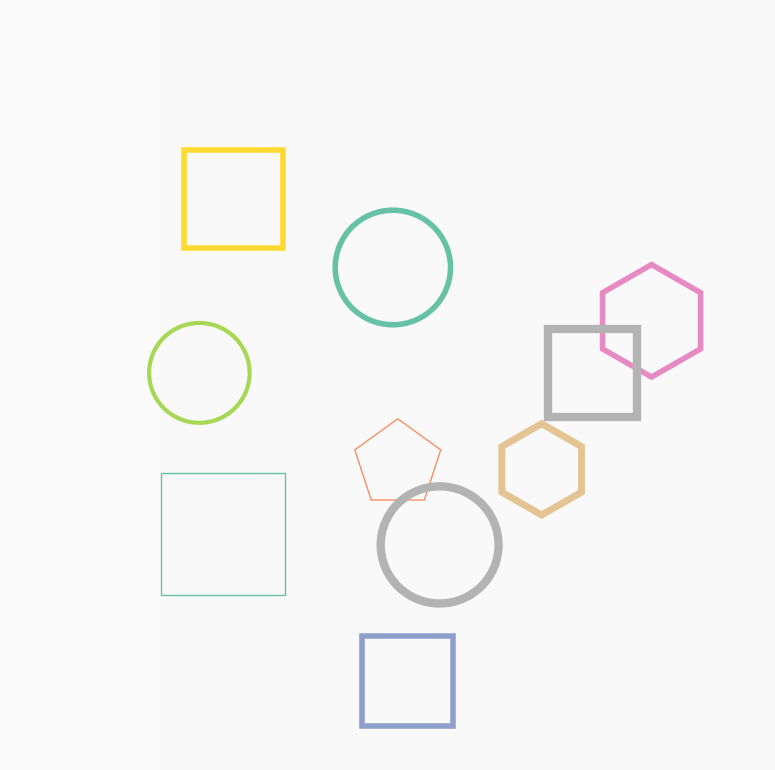[{"shape": "square", "thickness": 0.5, "radius": 0.4, "center": [0.288, 0.306]}, {"shape": "circle", "thickness": 2, "radius": 0.37, "center": [0.507, 0.653]}, {"shape": "pentagon", "thickness": 0.5, "radius": 0.29, "center": [0.513, 0.398]}, {"shape": "square", "thickness": 2, "radius": 0.29, "center": [0.526, 0.115]}, {"shape": "hexagon", "thickness": 2, "radius": 0.37, "center": [0.841, 0.583]}, {"shape": "circle", "thickness": 1.5, "radius": 0.32, "center": [0.257, 0.516]}, {"shape": "square", "thickness": 2, "radius": 0.32, "center": [0.301, 0.741]}, {"shape": "hexagon", "thickness": 2.5, "radius": 0.3, "center": [0.699, 0.39]}, {"shape": "circle", "thickness": 3, "radius": 0.38, "center": [0.567, 0.292]}, {"shape": "square", "thickness": 3, "radius": 0.29, "center": [0.765, 0.516]}]